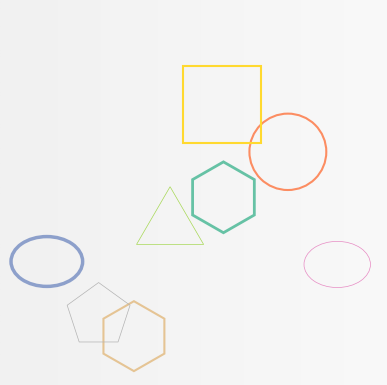[{"shape": "hexagon", "thickness": 2, "radius": 0.46, "center": [0.577, 0.488]}, {"shape": "circle", "thickness": 1.5, "radius": 0.5, "center": [0.743, 0.606]}, {"shape": "oval", "thickness": 2.5, "radius": 0.46, "center": [0.121, 0.321]}, {"shape": "oval", "thickness": 0.5, "radius": 0.43, "center": [0.87, 0.313]}, {"shape": "triangle", "thickness": 0.5, "radius": 0.5, "center": [0.439, 0.415]}, {"shape": "square", "thickness": 1.5, "radius": 0.5, "center": [0.572, 0.729]}, {"shape": "hexagon", "thickness": 1.5, "radius": 0.45, "center": [0.346, 0.127]}, {"shape": "pentagon", "thickness": 0.5, "radius": 0.43, "center": [0.254, 0.181]}]